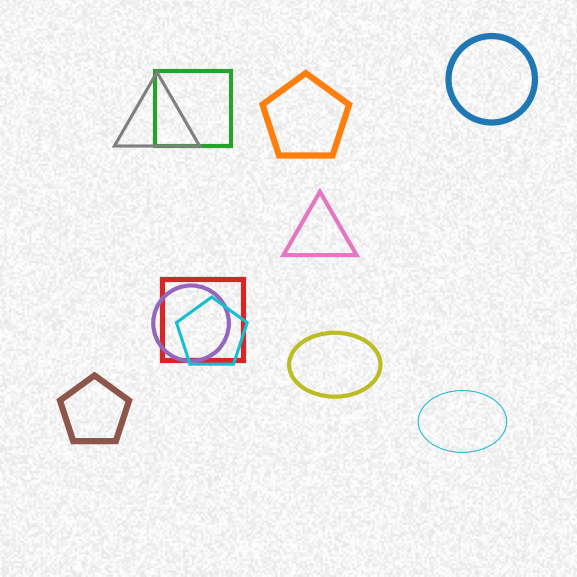[{"shape": "circle", "thickness": 3, "radius": 0.37, "center": [0.852, 0.862]}, {"shape": "pentagon", "thickness": 3, "radius": 0.39, "center": [0.53, 0.794]}, {"shape": "square", "thickness": 2, "radius": 0.33, "center": [0.334, 0.811]}, {"shape": "square", "thickness": 2.5, "radius": 0.35, "center": [0.35, 0.446]}, {"shape": "circle", "thickness": 2, "radius": 0.33, "center": [0.331, 0.439]}, {"shape": "pentagon", "thickness": 3, "radius": 0.31, "center": [0.164, 0.286]}, {"shape": "triangle", "thickness": 2, "radius": 0.37, "center": [0.554, 0.594]}, {"shape": "triangle", "thickness": 1.5, "radius": 0.43, "center": [0.272, 0.789]}, {"shape": "oval", "thickness": 2, "radius": 0.4, "center": [0.58, 0.368]}, {"shape": "pentagon", "thickness": 1.5, "radius": 0.32, "center": [0.367, 0.421]}, {"shape": "oval", "thickness": 0.5, "radius": 0.38, "center": [0.801, 0.269]}]